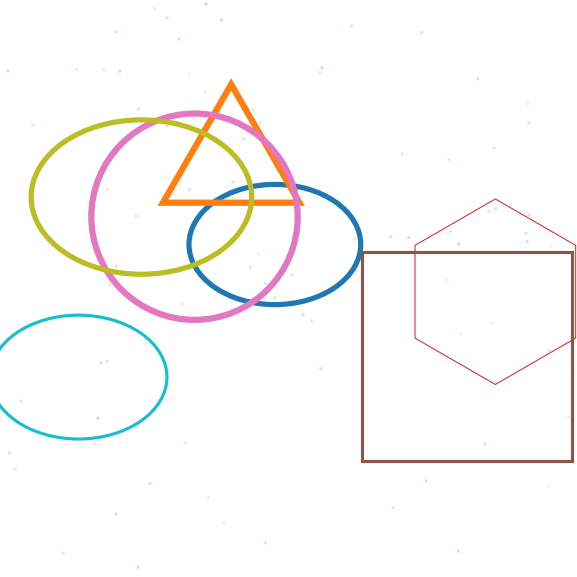[{"shape": "oval", "thickness": 2.5, "radius": 0.74, "center": [0.476, 0.576]}, {"shape": "triangle", "thickness": 3, "radius": 0.68, "center": [0.4, 0.716]}, {"shape": "hexagon", "thickness": 0.5, "radius": 0.8, "center": [0.858, 0.494]}, {"shape": "square", "thickness": 1.5, "radius": 0.91, "center": [0.809, 0.382]}, {"shape": "circle", "thickness": 3, "radius": 0.89, "center": [0.337, 0.624]}, {"shape": "oval", "thickness": 2.5, "radius": 0.95, "center": [0.245, 0.658]}, {"shape": "oval", "thickness": 1.5, "radius": 0.77, "center": [0.136, 0.346]}]